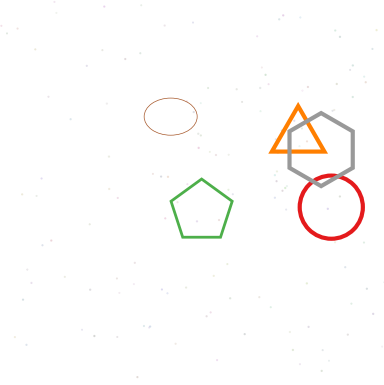[{"shape": "circle", "thickness": 3, "radius": 0.41, "center": [0.86, 0.462]}, {"shape": "pentagon", "thickness": 2, "radius": 0.42, "center": [0.524, 0.451]}, {"shape": "triangle", "thickness": 3, "radius": 0.39, "center": [0.774, 0.646]}, {"shape": "oval", "thickness": 0.5, "radius": 0.34, "center": [0.443, 0.697]}, {"shape": "hexagon", "thickness": 3, "radius": 0.47, "center": [0.834, 0.611]}]